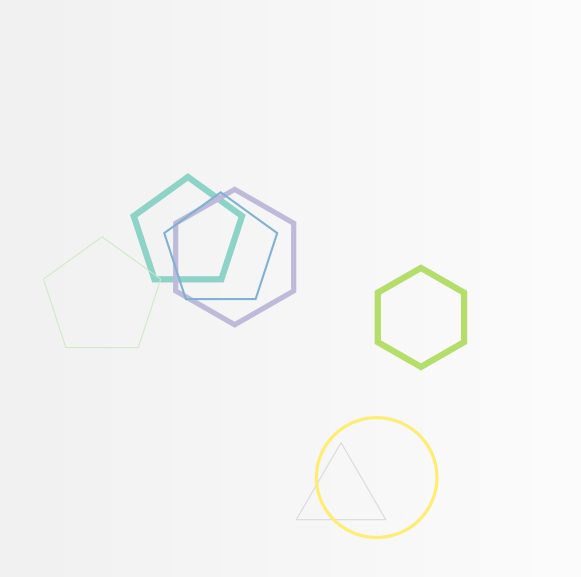[{"shape": "pentagon", "thickness": 3, "radius": 0.49, "center": [0.323, 0.595]}, {"shape": "hexagon", "thickness": 2.5, "radius": 0.59, "center": [0.404, 0.554]}, {"shape": "pentagon", "thickness": 1, "radius": 0.51, "center": [0.38, 0.564]}, {"shape": "hexagon", "thickness": 3, "radius": 0.43, "center": [0.724, 0.45]}, {"shape": "triangle", "thickness": 0.5, "radius": 0.44, "center": [0.587, 0.144]}, {"shape": "pentagon", "thickness": 0.5, "radius": 0.53, "center": [0.176, 0.483]}, {"shape": "circle", "thickness": 1.5, "radius": 0.52, "center": [0.648, 0.172]}]